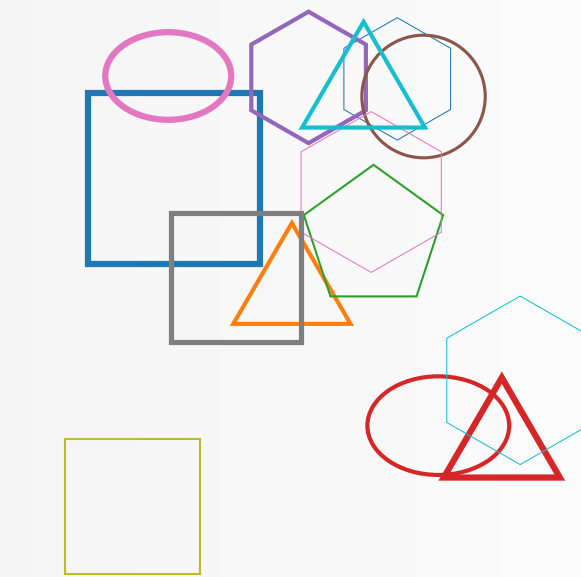[{"shape": "square", "thickness": 3, "radius": 0.74, "center": [0.299, 0.691]}, {"shape": "hexagon", "thickness": 0.5, "radius": 0.53, "center": [0.683, 0.863]}, {"shape": "triangle", "thickness": 2, "radius": 0.58, "center": [0.502, 0.497]}, {"shape": "pentagon", "thickness": 1, "radius": 0.63, "center": [0.643, 0.588]}, {"shape": "oval", "thickness": 2, "radius": 0.61, "center": [0.754, 0.262]}, {"shape": "triangle", "thickness": 3, "radius": 0.58, "center": [0.863, 0.23]}, {"shape": "hexagon", "thickness": 2, "radius": 0.57, "center": [0.531, 0.865]}, {"shape": "circle", "thickness": 1.5, "radius": 0.53, "center": [0.729, 0.832]}, {"shape": "hexagon", "thickness": 0.5, "radius": 0.7, "center": [0.639, 0.667]}, {"shape": "oval", "thickness": 3, "radius": 0.54, "center": [0.289, 0.868]}, {"shape": "square", "thickness": 2.5, "radius": 0.56, "center": [0.406, 0.518]}, {"shape": "square", "thickness": 1, "radius": 0.58, "center": [0.228, 0.122]}, {"shape": "hexagon", "thickness": 0.5, "radius": 0.73, "center": [0.895, 0.341]}, {"shape": "triangle", "thickness": 2, "radius": 0.61, "center": [0.625, 0.839]}]